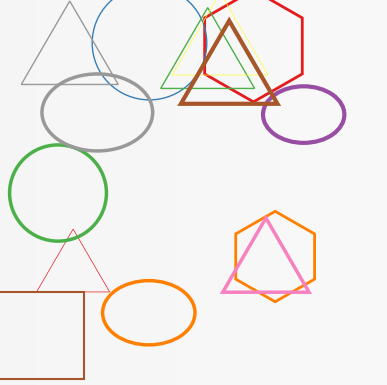[{"shape": "hexagon", "thickness": 2, "radius": 0.73, "center": [0.654, 0.881]}, {"shape": "triangle", "thickness": 0.5, "radius": 0.54, "center": [0.189, 0.296]}, {"shape": "circle", "thickness": 1, "radius": 0.74, "center": [0.386, 0.888]}, {"shape": "triangle", "thickness": 1, "radius": 0.7, "center": [0.536, 0.84]}, {"shape": "circle", "thickness": 2.5, "radius": 0.62, "center": [0.15, 0.499]}, {"shape": "oval", "thickness": 3, "radius": 0.52, "center": [0.784, 0.702]}, {"shape": "oval", "thickness": 2.5, "radius": 0.6, "center": [0.384, 0.188]}, {"shape": "hexagon", "thickness": 2, "radius": 0.59, "center": [0.71, 0.334]}, {"shape": "triangle", "thickness": 0.5, "radius": 0.71, "center": [0.568, 0.876]}, {"shape": "triangle", "thickness": 3, "radius": 0.72, "center": [0.591, 0.802]}, {"shape": "square", "thickness": 1.5, "radius": 0.56, "center": [0.105, 0.128]}, {"shape": "triangle", "thickness": 2.5, "radius": 0.64, "center": [0.686, 0.305]}, {"shape": "triangle", "thickness": 1, "radius": 0.72, "center": [0.18, 0.853]}, {"shape": "oval", "thickness": 2.5, "radius": 0.71, "center": [0.251, 0.708]}]